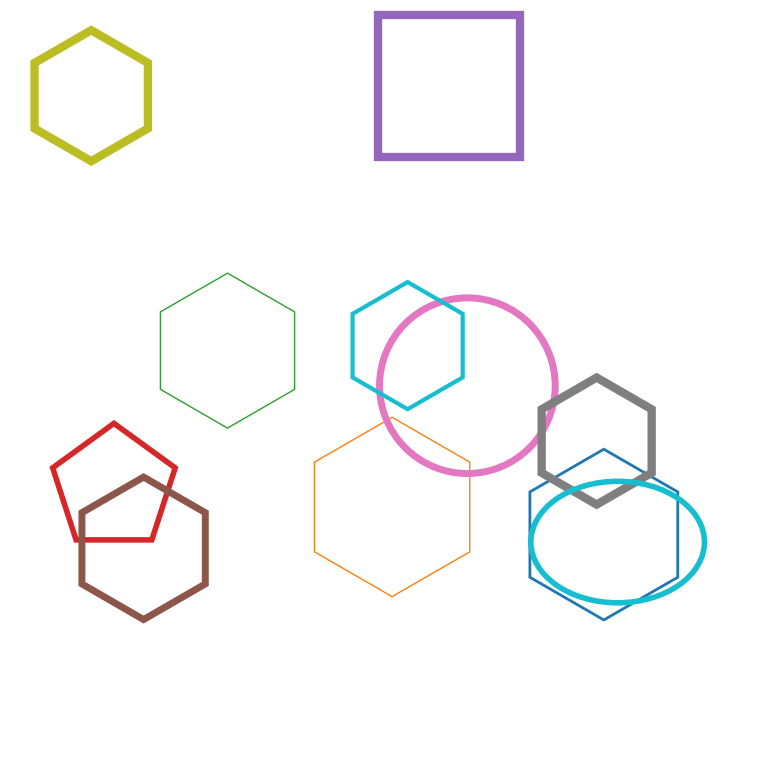[{"shape": "hexagon", "thickness": 1, "radius": 0.55, "center": [0.784, 0.306]}, {"shape": "hexagon", "thickness": 0.5, "radius": 0.58, "center": [0.509, 0.342]}, {"shape": "hexagon", "thickness": 0.5, "radius": 0.5, "center": [0.295, 0.545]}, {"shape": "pentagon", "thickness": 2, "radius": 0.42, "center": [0.148, 0.367]}, {"shape": "square", "thickness": 3, "radius": 0.46, "center": [0.583, 0.888]}, {"shape": "hexagon", "thickness": 2.5, "radius": 0.46, "center": [0.186, 0.288]}, {"shape": "circle", "thickness": 2.5, "radius": 0.57, "center": [0.607, 0.499]}, {"shape": "hexagon", "thickness": 3, "radius": 0.41, "center": [0.775, 0.427]}, {"shape": "hexagon", "thickness": 3, "radius": 0.43, "center": [0.118, 0.876]}, {"shape": "oval", "thickness": 2, "radius": 0.56, "center": [0.802, 0.296]}, {"shape": "hexagon", "thickness": 1.5, "radius": 0.41, "center": [0.529, 0.551]}]